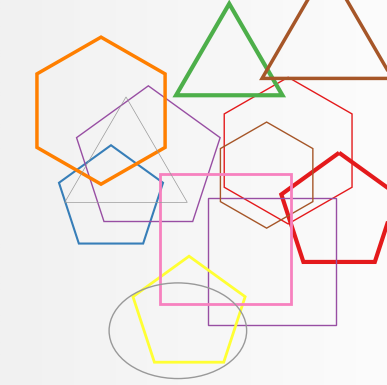[{"shape": "pentagon", "thickness": 3, "radius": 0.78, "center": [0.875, 0.446]}, {"shape": "hexagon", "thickness": 1, "radius": 0.95, "center": [0.744, 0.609]}, {"shape": "pentagon", "thickness": 1.5, "radius": 0.71, "center": [0.286, 0.482]}, {"shape": "triangle", "thickness": 3, "radius": 0.79, "center": [0.592, 0.832]}, {"shape": "pentagon", "thickness": 1, "radius": 0.97, "center": [0.383, 0.582]}, {"shape": "square", "thickness": 1, "radius": 0.82, "center": [0.702, 0.322]}, {"shape": "hexagon", "thickness": 2.5, "radius": 0.95, "center": [0.261, 0.713]}, {"shape": "pentagon", "thickness": 2, "radius": 0.76, "center": [0.488, 0.182]}, {"shape": "hexagon", "thickness": 1, "radius": 0.69, "center": [0.688, 0.545]}, {"shape": "triangle", "thickness": 2.5, "radius": 0.97, "center": [0.844, 0.893]}, {"shape": "square", "thickness": 2, "radius": 0.85, "center": [0.583, 0.379]}, {"shape": "oval", "thickness": 1, "radius": 0.89, "center": [0.459, 0.141]}, {"shape": "triangle", "thickness": 0.5, "radius": 0.91, "center": [0.325, 0.566]}]